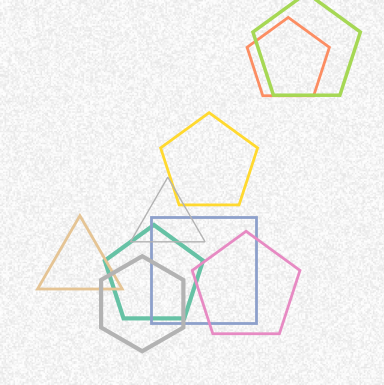[{"shape": "pentagon", "thickness": 3, "radius": 0.67, "center": [0.4, 0.282]}, {"shape": "pentagon", "thickness": 2, "radius": 0.56, "center": [0.749, 0.842]}, {"shape": "square", "thickness": 2, "radius": 0.68, "center": [0.529, 0.298]}, {"shape": "pentagon", "thickness": 2, "radius": 0.74, "center": [0.639, 0.252]}, {"shape": "pentagon", "thickness": 2.5, "radius": 0.73, "center": [0.797, 0.871]}, {"shape": "pentagon", "thickness": 2, "radius": 0.66, "center": [0.543, 0.575]}, {"shape": "triangle", "thickness": 2, "radius": 0.63, "center": [0.208, 0.313]}, {"shape": "triangle", "thickness": 1, "radius": 0.56, "center": [0.436, 0.428]}, {"shape": "hexagon", "thickness": 3, "radius": 0.62, "center": [0.369, 0.211]}]